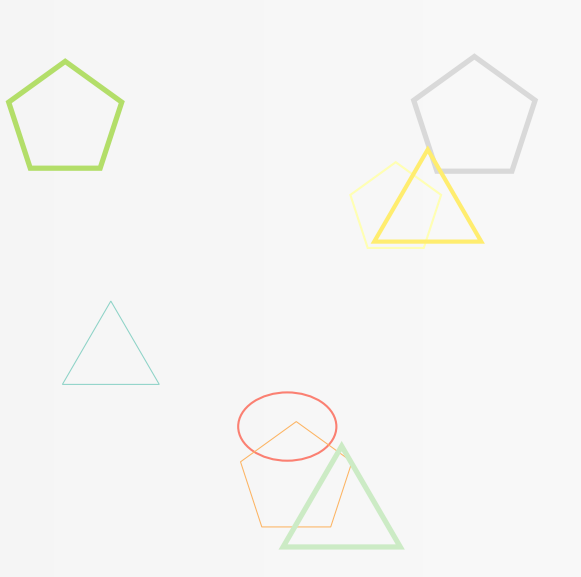[{"shape": "triangle", "thickness": 0.5, "radius": 0.48, "center": [0.191, 0.382]}, {"shape": "pentagon", "thickness": 1, "radius": 0.41, "center": [0.681, 0.636]}, {"shape": "oval", "thickness": 1, "radius": 0.42, "center": [0.494, 0.261]}, {"shape": "pentagon", "thickness": 0.5, "radius": 0.5, "center": [0.51, 0.168]}, {"shape": "pentagon", "thickness": 2.5, "radius": 0.51, "center": [0.112, 0.791]}, {"shape": "pentagon", "thickness": 2.5, "radius": 0.55, "center": [0.816, 0.792]}, {"shape": "triangle", "thickness": 2.5, "radius": 0.58, "center": [0.588, 0.11]}, {"shape": "triangle", "thickness": 2, "radius": 0.53, "center": [0.736, 0.634]}]